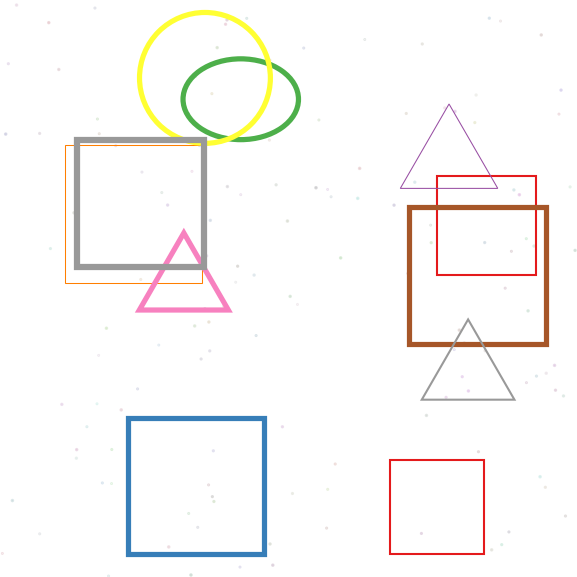[{"shape": "square", "thickness": 1, "radius": 0.41, "center": [0.757, 0.121]}, {"shape": "square", "thickness": 1, "radius": 0.43, "center": [0.843, 0.609]}, {"shape": "square", "thickness": 2.5, "radius": 0.59, "center": [0.339, 0.157]}, {"shape": "oval", "thickness": 2.5, "radius": 0.5, "center": [0.417, 0.827]}, {"shape": "triangle", "thickness": 0.5, "radius": 0.49, "center": [0.778, 0.722]}, {"shape": "square", "thickness": 0.5, "radius": 0.6, "center": [0.231, 0.628]}, {"shape": "circle", "thickness": 2.5, "radius": 0.57, "center": [0.355, 0.864]}, {"shape": "square", "thickness": 2.5, "radius": 0.59, "center": [0.827, 0.522]}, {"shape": "triangle", "thickness": 2.5, "radius": 0.44, "center": [0.318, 0.507]}, {"shape": "square", "thickness": 3, "radius": 0.55, "center": [0.243, 0.647]}, {"shape": "triangle", "thickness": 1, "radius": 0.46, "center": [0.811, 0.353]}]